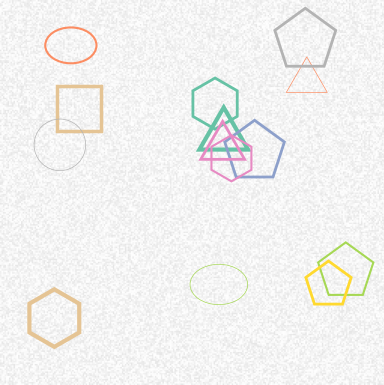[{"shape": "triangle", "thickness": 3, "radius": 0.36, "center": [0.581, 0.648]}, {"shape": "hexagon", "thickness": 2, "radius": 0.33, "center": [0.559, 0.731]}, {"shape": "triangle", "thickness": 0.5, "radius": 0.31, "center": [0.797, 0.791]}, {"shape": "oval", "thickness": 1.5, "radius": 0.33, "center": [0.184, 0.882]}, {"shape": "pentagon", "thickness": 2, "radius": 0.41, "center": [0.661, 0.606]}, {"shape": "triangle", "thickness": 2, "radius": 0.33, "center": [0.578, 0.619]}, {"shape": "hexagon", "thickness": 1.5, "radius": 0.3, "center": [0.601, 0.589]}, {"shape": "oval", "thickness": 0.5, "radius": 0.37, "center": [0.568, 0.261]}, {"shape": "pentagon", "thickness": 1.5, "radius": 0.38, "center": [0.898, 0.295]}, {"shape": "pentagon", "thickness": 2, "radius": 0.31, "center": [0.853, 0.26]}, {"shape": "square", "thickness": 2.5, "radius": 0.29, "center": [0.206, 0.718]}, {"shape": "hexagon", "thickness": 3, "radius": 0.37, "center": [0.141, 0.174]}, {"shape": "pentagon", "thickness": 2, "radius": 0.42, "center": [0.793, 0.895]}, {"shape": "circle", "thickness": 0.5, "radius": 0.34, "center": [0.156, 0.624]}]